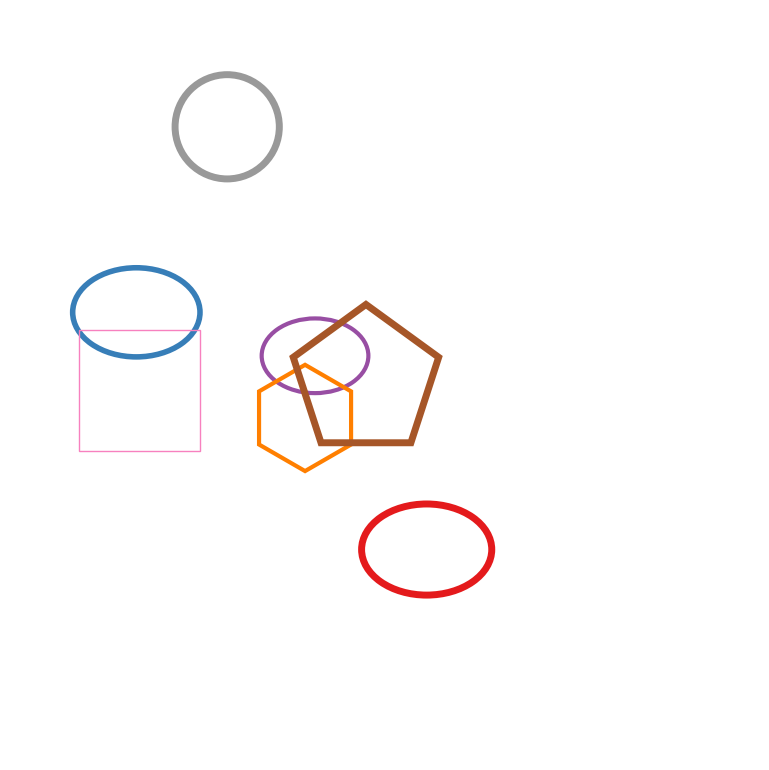[{"shape": "oval", "thickness": 2.5, "radius": 0.42, "center": [0.554, 0.286]}, {"shape": "oval", "thickness": 2, "radius": 0.41, "center": [0.177, 0.594]}, {"shape": "oval", "thickness": 1.5, "radius": 0.35, "center": [0.409, 0.538]}, {"shape": "hexagon", "thickness": 1.5, "radius": 0.35, "center": [0.396, 0.457]}, {"shape": "pentagon", "thickness": 2.5, "radius": 0.5, "center": [0.475, 0.505]}, {"shape": "square", "thickness": 0.5, "radius": 0.39, "center": [0.181, 0.493]}, {"shape": "circle", "thickness": 2.5, "radius": 0.34, "center": [0.295, 0.835]}]